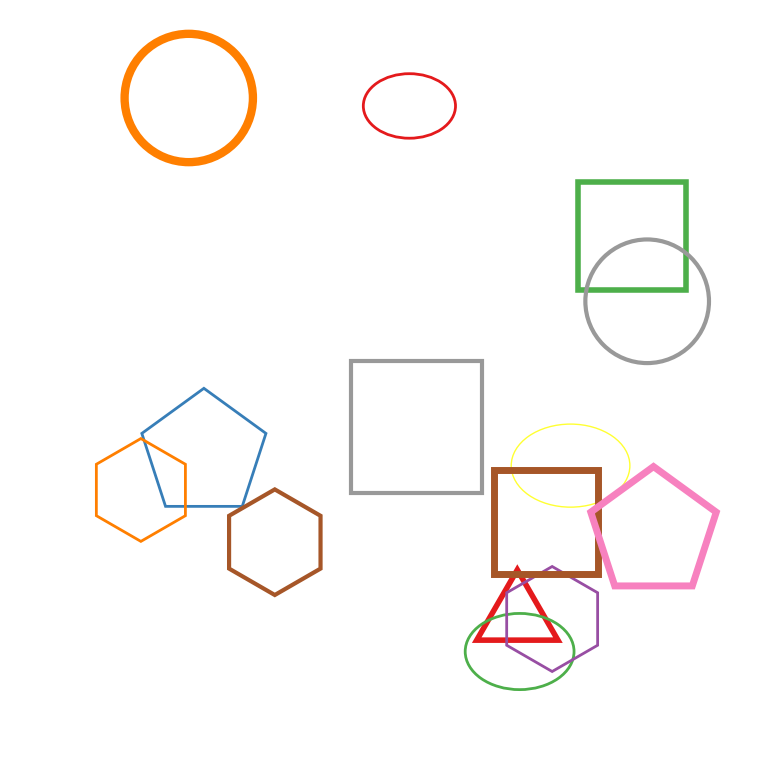[{"shape": "oval", "thickness": 1, "radius": 0.3, "center": [0.532, 0.862]}, {"shape": "triangle", "thickness": 2, "radius": 0.3, "center": [0.672, 0.199]}, {"shape": "pentagon", "thickness": 1, "radius": 0.42, "center": [0.265, 0.411]}, {"shape": "square", "thickness": 2, "radius": 0.35, "center": [0.821, 0.693]}, {"shape": "oval", "thickness": 1, "radius": 0.35, "center": [0.675, 0.154]}, {"shape": "hexagon", "thickness": 1, "radius": 0.34, "center": [0.717, 0.196]}, {"shape": "hexagon", "thickness": 1, "radius": 0.33, "center": [0.183, 0.364]}, {"shape": "circle", "thickness": 3, "radius": 0.42, "center": [0.245, 0.873]}, {"shape": "oval", "thickness": 0.5, "radius": 0.39, "center": [0.741, 0.395]}, {"shape": "square", "thickness": 2.5, "radius": 0.34, "center": [0.709, 0.322]}, {"shape": "hexagon", "thickness": 1.5, "radius": 0.34, "center": [0.357, 0.296]}, {"shape": "pentagon", "thickness": 2.5, "radius": 0.43, "center": [0.849, 0.308]}, {"shape": "circle", "thickness": 1.5, "radius": 0.4, "center": [0.84, 0.609]}, {"shape": "square", "thickness": 1.5, "radius": 0.43, "center": [0.541, 0.445]}]